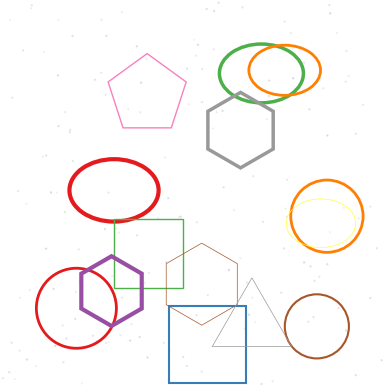[{"shape": "oval", "thickness": 3, "radius": 0.58, "center": [0.296, 0.506]}, {"shape": "circle", "thickness": 2, "radius": 0.52, "center": [0.198, 0.199]}, {"shape": "square", "thickness": 1.5, "radius": 0.5, "center": [0.538, 0.106]}, {"shape": "square", "thickness": 1, "radius": 0.45, "center": [0.386, 0.342]}, {"shape": "oval", "thickness": 2.5, "radius": 0.55, "center": [0.679, 0.809]}, {"shape": "hexagon", "thickness": 3, "radius": 0.45, "center": [0.29, 0.244]}, {"shape": "oval", "thickness": 2, "radius": 0.47, "center": [0.739, 0.817]}, {"shape": "circle", "thickness": 2, "radius": 0.47, "center": [0.849, 0.438]}, {"shape": "oval", "thickness": 0.5, "radius": 0.45, "center": [0.834, 0.42]}, {"shape": "circle", "thickness": 1.5, "radius": 0.42, "center": [0.823, 0.152]}, {"shape": "hexagon", "thickness": 0.5, "radius": 0.53, "center": [0.524, 0.262]}, {"shape": "pentagon", "thickness": 1, "radius": 0.53, "center": [0.382, 0.754]}, {"shape": "hexagon", "thickness": 2.5, "radius": 0.49, "center": [0.625, 0.662]}, {"shape": "triangle", "thickness": 0.5, "radius": 0.6, "center": [0.654, 0.159]}]